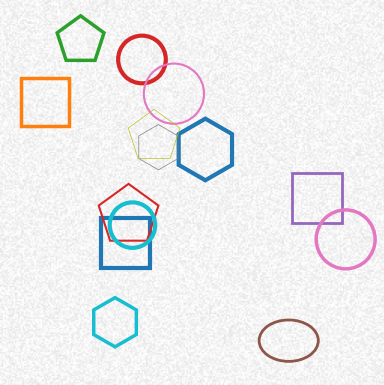[{"shape": "square", "thickness": 3, "radius": 0.32, "center": [0.326, 0.369]}, {"shape": "hexagon", "thickness": 3, "radius": 0.4, "center": [0.533, 0.612]}, {"shape": "square", "thickness": 2.5, "radius": 0.31, "center": [0.117, 0.735]}, {"shape": "pentagon", "thickness": 2.5, "radius": 0.32, "center": [0.209, 0.895]}, {"shape": "pentagon", "thickness": 1.5, "radius": 0.41, "center": [0.334, 0.441]}, {"shape": "circle", "thickness": 3, "radius": 0.31, "center": [0.369, 0.846]}, {"shape": "square", "thickness": 2, "radius": 0.32, "center": [0.825, 0.485]}, {"shape": "oval", "thickness": 2, "radius": 0.38, "center": [0.75, 0.115]}, {"shape": "circle", "thickness": 1.5, "radius": 0.39, "center": [0.452, 0.757]}, {"shape": "circle", "thickness": 2.5, "radius": 0.38, "center": [0.898, 0.378]}, {"shape": "hexagon", "thickness": 0.5, "radius": 0.29, "center": [0.411, 0.618]}, {"shape": "pentagon", "thickness": 0.5, "radius": 0.35, "center": [0.4, 0.645]}, {"shape": "circle", "thickness": 3, "radius": 0.3, "center": [0.344, 0.415]}, {"shape": "hexagon", "thickness": 2.5, "radius": 0.32, "center": [0.299, 0.163]}]